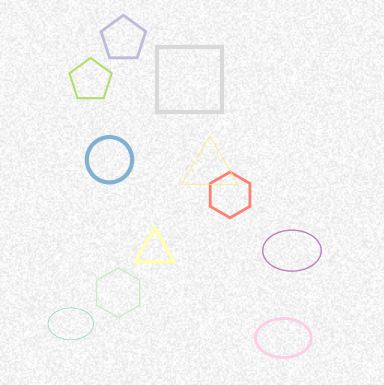[{"shape": "oval", "thickness": 0.5, "radius": 0.3, "center": [0.184, 0.159]}, {"shape": "triangle", "thickness": 2.5, "radius": 0.29, "center": [0.402, 0.35]}, {"shape": "pentagon", "thickness": 2, "radius": 0.31, "center": [0.321, 0.899]}, {"shape": "hexagon", "thickness": 2, "radius": 0.3, "center": [0.598, 0.494]}, {"shape": "circle", "thickness": 3, "radius": 0.29, "center": [0.284, 0.585]}, {"shape": "pentagon", "thickness": 1.5, "radius": 0.29, "center": [0.235, 0.792]}, {"shape": "oval", "thickness": 2, "radius": 0.36, "center": [0.736, 0.122]}, {"shape": "square", "thickness": 3, "radius": 0.42, "center": [0.493, 0.793]}, {"shape": "oval", "thickness": 1, "radius": 0.38, "center": [0.758, 0.349]}, {"shape": "hexagon", "thickness": 1, "radius": 0.32, "center": [0.307, 0.24]}, {"shape": "triangle", "thickness": 0.5, "radius": 0.42, "center": [0.545, 0.563]}]